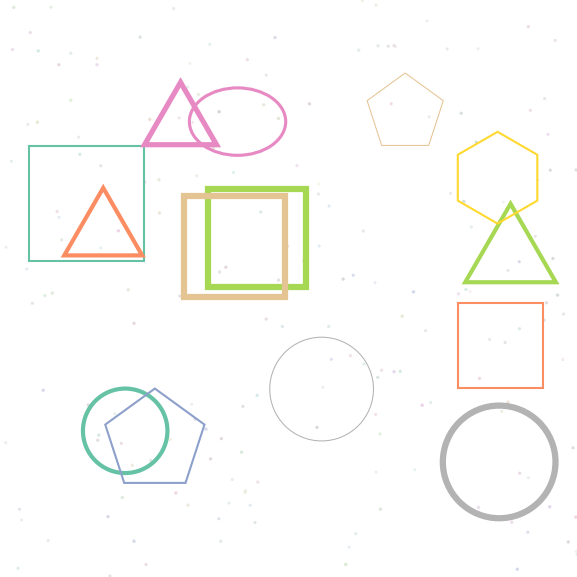[{"shape": "circle", "thickness": 2, "radius": 0.37, "center": [0.217, 0.253]}, {"shape": "square", "thickness": 1, "radius": 0.49, "center": [0.15, 0.647]}, {"shape": "square", "thickness": 1, "radius": 0.37, "center": [0.866, 0.401]}, {"shape": "triangle", "thickness": 2, "radius": 0.39, "center": [0.179, 0.596]}, {"shape": "pentagon", "thickness": 1, "radius": 0.45, "center": [0.268, 0.236]}, {"shape": "triangle", "thickness": 2.5, "radius": 0.36, "center": [0.313, 0.785]}, {"shape": "oval", "thickness": 1.5, "radius": 0.42, "center": [0.411, 0.789]}, {"shape": "square", "thickness": 3, "radius": 0.42, "center": [0.445, 0.586]}, {"shape": "triangle", "thickness": 2, "radius": 0.45, "center": [0.884, 0.556]}, {"shape": "hexagon", "thickness": 1, "radius": 0.4, "center": [0.862, 0.691]}, {"shape": "pentagon", "thickness": 0.5, "radius": 0.35, "center": [0.702, 0.803]}, {"shape": "square", "thickness": 3, "radius": 0.44, "center": [0.406, 0.572]}, {"shape": "circle", "thickness": 0.5, "radius": 0.45, "center": [0.557, 0.325]}, {"shape": "circle", "thickness": 3, "radius": 0.49, "center": [0.864, 0.199]}]